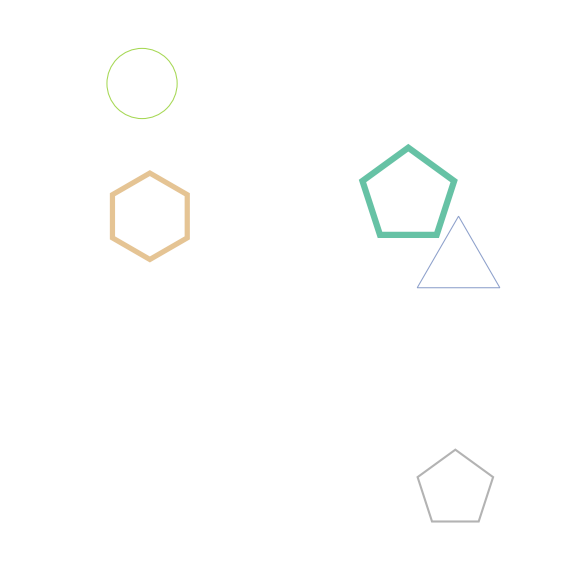[{"shape": "pentagon", "thickness": 3, "radius": 0.42, "center": [0.707, 0.66]}, {"shape": "triangle", "thickness": 0.5, "radius": 0.41, "center": [0.794, 0.542]}, {"shape": "circle", "thickness": 0.5, "radius": 0.3, "center": [0.246, 0.855]}, {"shape": "hexagon", "thickness": 2.5, "radius": 0.37, "center": [0.259, 0.625]}, {"shape": "pentagon", "thickness": 1, "radius": 0.34, "center": [0.788, 0.152]}]